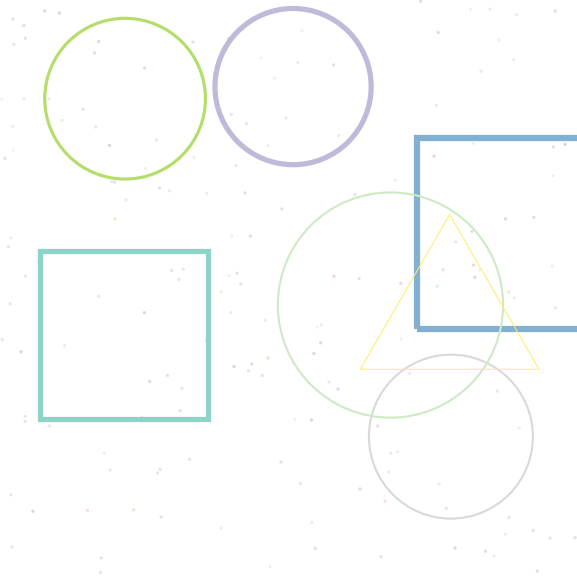[{"shape": "square", "thickness": 2.5, "radius": 0.73, "center": [0.214, 0.419]}, {"shape": "circle", "thickness": 2.5, "radius": 0.68, "center": [0.507, 0.849]}, {"shape": "square", "thickness": 3, "radius": 0.83, "center": [0.888, 0.595]}, {"shape": "circle", "thickness": 1.5, "radius": 0.7, "center": [0.217, 0.828]}, {"shape": "circle", "thickness": 1, "radius": 0.71, "center": [0.781, 0.243]}, {"shape": "circle", "thickness": 1, "radius": 0.97, "center": [0.676, 0.471]}, {"shape": "triangle", "thickness": 0.5, "radius": 0.89, "center": [0.779, 0.449]}]